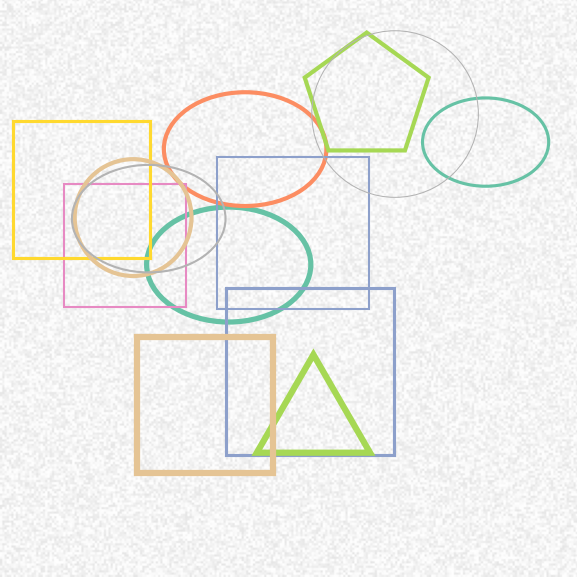[{"shape": "oval", "thickness": 1.5, "radius": 0.55, "center": [0.841, 0.753]}, {"shape": "oval", "thickness": 2.5, "radius": 0.71, "center": [0.396, 0.541]}, {"shape": "oval", "thickness": 2, "radius": 0.7, "center": [0.424, 0.741]}, {"shape": "square", "thickness": 1, "radius": 0.66, "center": [0.508, 0.595]}, {"shape": "square", "thickness": 1.5, "radius": 0.73, "center": [0.536, 0.356]}, {"shape": "square", "thickness": 1, "radius": 0.53, "center": [0.216, 0.574]}, {"shape": "pentagon", "thickness": 2, "radius": 0.56, "center": [0.635, 0.83]}, {"shape": "triangle", "thickness": 3, "radius": 0.57, "center": [0.543, 0.272]}, {"shape": "square", "thickness": 1.5, "radius": 0.59, "center": [0.141, 0.671]}, {"shape": "square", "thickness": 3, "radius": 0.59, "center": [0.355, 0.298]}, {"shape": "circle", "thickness": 2, "radius": 0.51, "center": [0.23, 0.622]}, {"shape": "circle", "thickness": 0.5, "radius": 0.72, "center": [0.684, 0.802]}, {"shape": "oval", "thickness": 1, "radius": 0.66, "center": [0.258, 0.621]}]